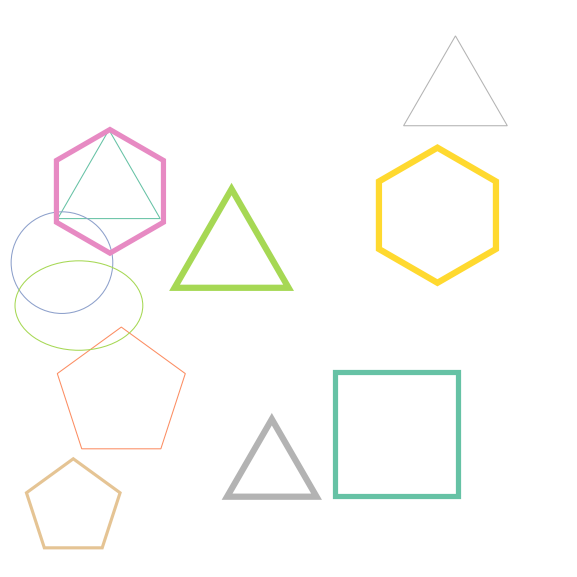[{"shape": "square", "thickness": 2.5, "radius": 0.53, "center": [0.686, 0.248]}, {"shape": "triangle", "thickness": 0.5, "radius": 0.51, "center": [0.189, 0.672]}, {"shape": "pentagon", "thickness": 0.5, "radius": 0.58, "center": [0.21, 0.316]}, {"shape": "circle", "thickness": 0.5, "radius": 0.44, "center": [0.107, 0.544]}, {"shape": "hexagon", "thickness": 2.5, "radius": 0.54, "center": [0.19, 0.668]}, {"shape": "triangle", "thickness": 3, "radius": 0.57, "center": [0.401, 0.558]}, {"shape": "oval", "thickness": 0.5, "radius": 0.55, "center": [0.137, 0.47]}, {"shape": "hexagon", "thickness": 3, "radius": 0.58, "center": [0.757, 0.626]}, {"shape": "pentagon", "thickness": 1.5, "radius": 0.43, "center": [0.127, 0.119]}, {"shape": "triangle", "thickness": 3, "radius": 0.45, "center": [0.471, 0.184]}, {"shape": "triangle", "thickness": 0.5, "radius": 0.52, "center": [0.789, 0.833]}]